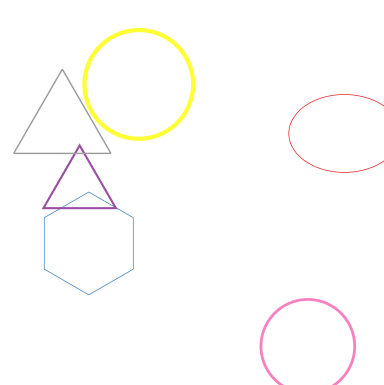[{"shape": "oval", "thickness": 0.5, "radius": 0.72, "center": [0.895, 0.653]}, {"shape": "hexagon", "thickness": 0.5, "radius": 0.67, "center": [0.231, 0.368]}, {"shape": "triangle", "thickness": 1.5, "radius": 0.54, "center": [0.207, 0.514]}, {"shape": "circle", "thickness": 3, "radius": 0.71, "center": [0.361, 0.781]}, {"shape": "circle", "thickness": 2, "radius": 0.61, "center": [0.8, 0.101]}, {"shape": "triangle", "thickness": 1, "radius": 0.73, "center": [0.162, 0.674]}]